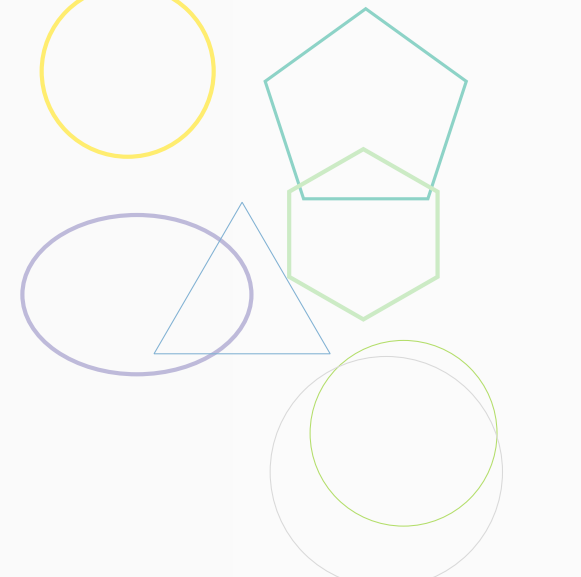[{"shape": "pentagon", "thickness": 1.5, "radius": 0.91, "center": [0.629, 0.802]}, {"shape": "oval", "thickness": 2, "radius": 0.99, "center": [0.236, 0.489]}, {"shape": "triangle", "thickness": 0.5, "radius": 0.87, "center": [0.417, 0.474]}, {"shape": "circle", "thickness": 0.5, "radius": 0.8, "center": [0.694, 0.249]}, {"shape": "circle", "thickness": 0.5, "radius": 1.0, "center": [0.665, 0.182]}, {"shape": "hexagon", "thickness": 2, "radius": 0.74, "center": [0.625, 0.593]}, {"shape": "circle", "thickness": 2, "radius": 0.74, "center": [0.22, 0.876]}]